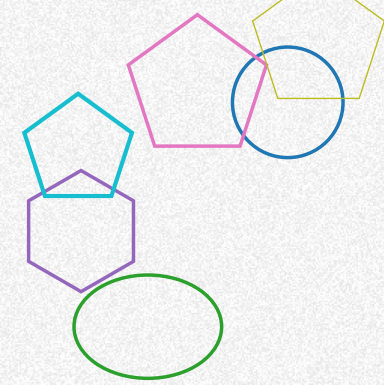[{"shape": "circle", "thickness": 2.5, "radius": 0.72, "center": [0.747, 0.734]}, {"shape": "oval", "thickness": 2.5, "radius": 0.96, "center": [0.384, 0.151]}, {"shape": "hexagon", "thickness": 2.5, "radius": 0.79, "center": [0.211, 0.4]}, {"shape": "pentagon", "thickness": 2.5, "radius": 0.94, "center": [0.513, 0.773]}, {"shape": "pentagon", "thickness": 1, "radius": 0.9, "center": [0.827, 0.89]}, {"shape": "pentagon", "thickness": 3, "radius": 0.73, "center": [0.203, 0.61]}]